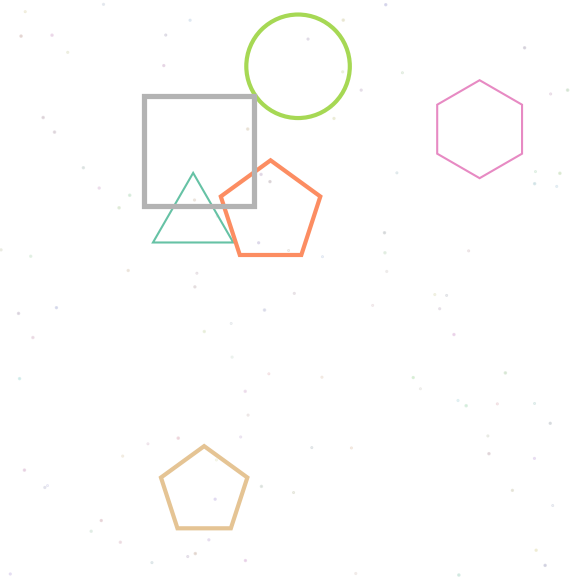[{"shape": "triangle", "thickness": 1, "radius": 0.4, "center": [0.334, 0.619]}, {"shape": "pentagon", "thickness": 2, "radius": 0.45, "center": [0.468, 0.631]}, {"shape": "hexagon", "thickness": 1, "radius": 0.42, "center": [0.831, 0.775]}, {"shape": "circle", "thickness": 2, "radius": 0.45, "center": [0.516, 0.884]}, {"shape": "pentagon", "thickness": 2, "radius": 0.39, "center": [0.354, 0.148]}, {"shape": "square", "thickness": 2.5, "radius": 0.48, "center": [0.344, 0.738]}]